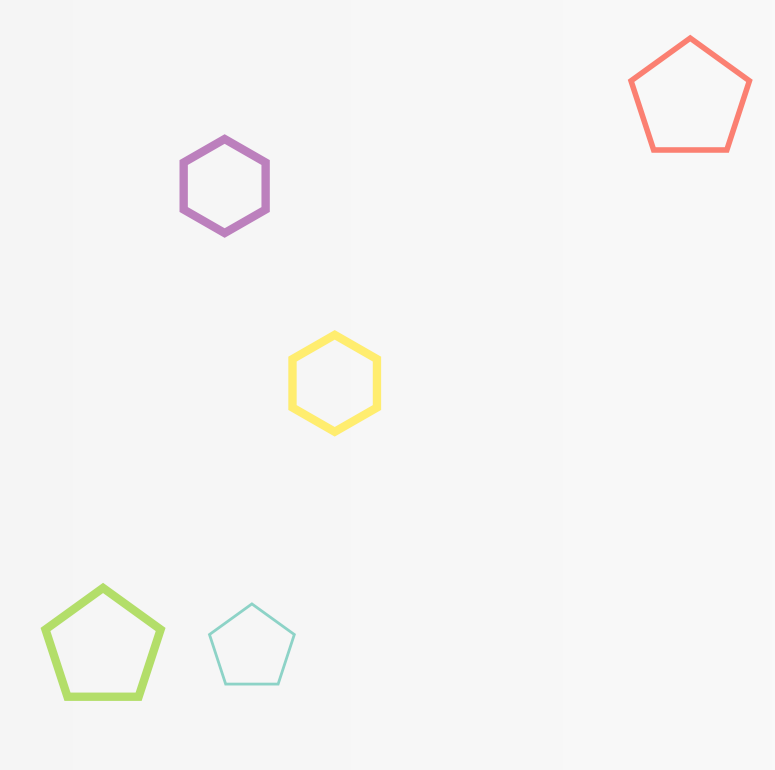[{"shape": "pentagon", "thickness": 1, "radius": 0.29, "center": [0.325, 0.158]}, {"shape": "pentagon", "thickness": 2, "radius": 0.4, "center": [0.891, 0.87]}, {"shape": "pentagon", "thickness": 3, "radius": 0.39, "center": [0.133, 0.158]}, {"shape": "hexagon", "thickness": 3, "radius": 0.31, "center": [0.29, 0.758]}, {"shape": "hexagon", "thickness": 3, "radius": 0.31, "center": [0.432, 0.502]}]